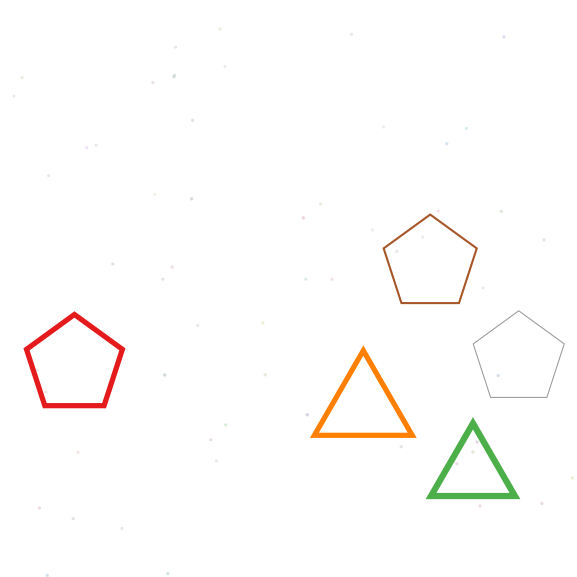[{"shape": "pentagon", "thickness": 2.5, "radius": 0.44, "center": [0.129, 0.367]}, {"shape": "triangle", "thickness": 3, "radius": 0.42, "center": [0.819, 0.182]}, {"shape": "triangle", "thickness": 2.5, "radius": 0.49, "center": [0.629, 0.294]}, {"shape": "pentagon", "thickness": 1, "radius": 0.42, "center": [0.745, 0.543]}, {"shape": "pentagon", "thickness": 0.5, "radius": 0.41, "center": [0.898, 0.378]}]